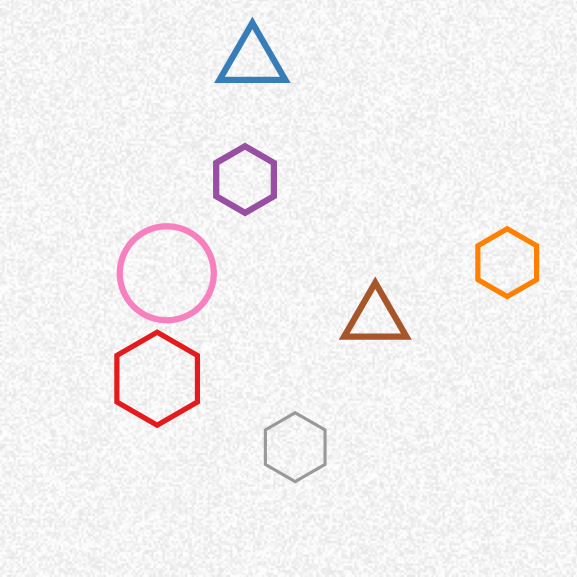[{"shape": "hexagon", "thickness": 2.5, "radius": 0.4, "center": [0.272, 0.343]}, {"shape": "triangle", "thickness": 3, "radius": 0.33, "center": [0.437, 0.894]}, {"shape": "hexagon", "thickness": 3, "radius": 0.29, "center": [0.424, 0.688]}, {"shape": "hexagon", "thickness": 2.5, "radius": 0.29, "center": [0.878, 0.544]}, {"shape": "triangle", "thickness": 3, "radius": 0.31, "center": [0.65, 0.447]}, {"shape": "circle", "thickness": 3, "radius": 0.41, "center": [0.289, 0.526]}, {"shape": "hexagon", "thickness": 1.5, "radius": 0.3, "center": [0.511, 0.225]}]